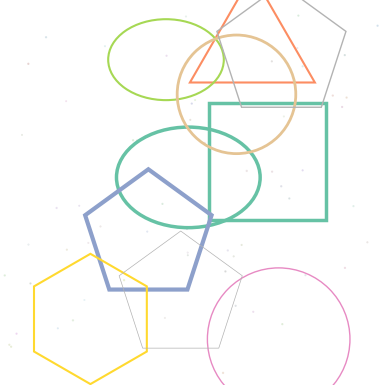[{"shape": "oval", "thickness": 2.5, "radius": 0.93, "center": [0.489, 0.539]}, {"shape": "square", "thickness": 2.5, "radius": 0.76, "center": [0.694, 0.581]}, {"shape": "triangle", "thickness": 1.5, "radius": 0.94, "center": [0.656, 0.879]}, {"shape": "pentagon", "thickness": 3, "radius": 0.86, "center": [0.385, 0.388]}, {"shape": "circle", "thickness": 1, "radius": 0.93, "center": [0.724, 0.119]}, {"shape": "oval", "thickness": 1.5, "radius": 0.75, "center": [0.431, 0.845]}, {"shape": "hexagon", "thickness": 1.5, "radius": 0.85, "center": [0.235, 0.172]}, {"shape": "circle", "thickness": 2, "radius": 0.77, "center": [0.614, 0.755]}, {"shape": "pentagon", "thickness": 1, "radius": 0.88, "center": [0.731, 0.864]}, {"shape": "pentagon", "thickness": 0.5, "radius": 0.84, "center": [0.469, 0.232]}]